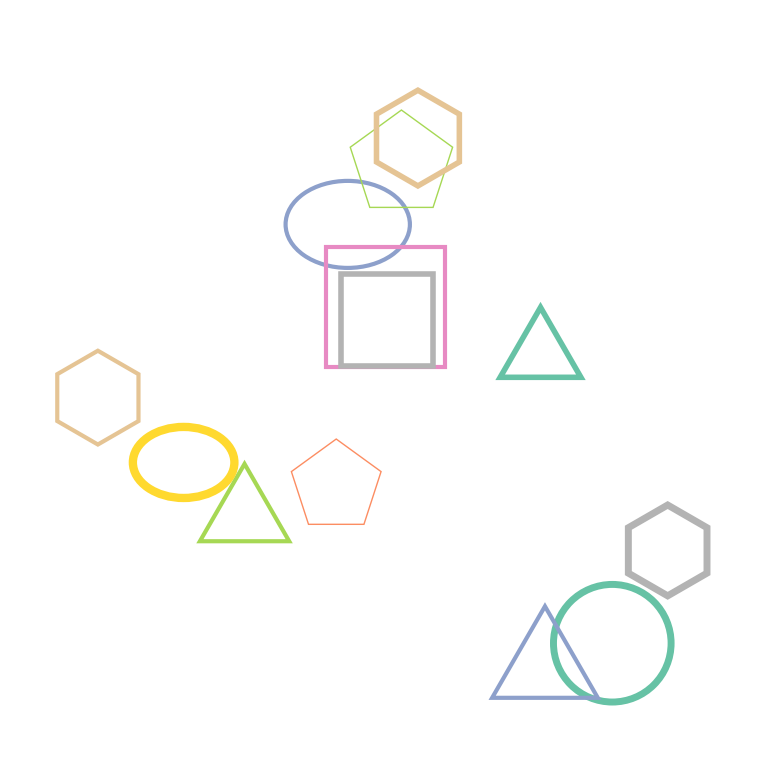[{"shape": "circle", "thickness": 2.5, "radius": 0.38, "center": [0.795, 0.165]}, {"shape": "triangle", "thickness": 2, "radius": 0.3, "center": [0.702, 0.54]}, {"shape": "pentagon", "thickness": 0.5, "radius": 0.31, "center": [0.437, 0.369]}, {"shape": "oval", "thickness": 1.5, "radius": 0.4, "center": [0.452, 0.709]}, {"shape": "triangle", "thickness": 1.5, "radius": 0.4, "center": [0.708, 0.133]}, {"shape": "square", "thickness": 1.5, "radius": 0.39, "center": [0.5, 0.601]}, {"shape": "triangle", "thickness": 1.5, "radius": 0.33, "center": [0.318, 0.331]}, {"shape": "pentagon", "thickness": 0.5, "radius": 0.35, "center": [0.521, 0.787]}, {"shape": "oval", "thickness": 3, "radius": 0.33, "center": [0.238, 0.399]}, {"shape": "hexagon", "thickness": 2, "radius": 0.31, "center": [0.543, 0.821]}, {"shape": "hexagon", "thickness": 1.5, "radius": 0.3, "center": [0.127, 0.484]}, {"shape": "hexagon", "thickness": 2.5, "radius": 0.29, "center": [0.867, 0.285]}, {"shape": "square", "thickness": 2, "radius": 0.3, "center": [0.503, 0.584]}]